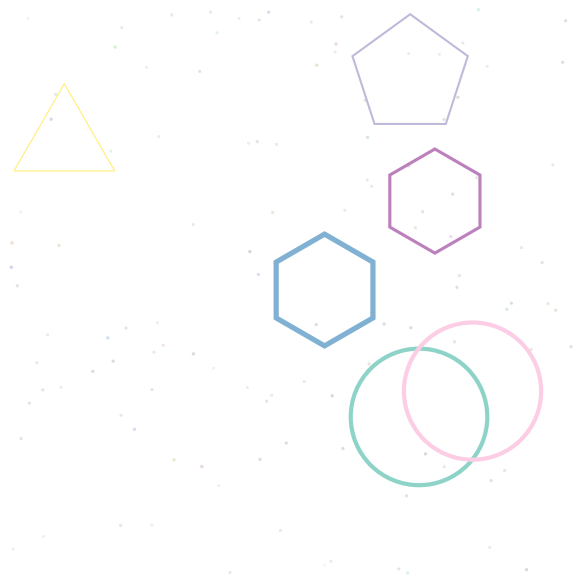[{"shape": "circle", "thickness": 2, "radius": 0.59, "center": [0.726, 0.277]}, {"shape": "pentagon", "thickness": 1, "radius": 0.53, "center": [0.71, 0.869]}, {"shape": "hexagon", "thickness": 2.5, "radius": 0.48, "center": [0.562, 0.497]}, {"shape": "circle", "thickness": 2, "radius": 0.59, "center": [0.818, 0.322]}, {"shape": "hexagon", "thickness": 1.5, "radius": 0.45, "center": [0.753, 0.651]}, {"shape": "triangle", "thickness": 0.5, "radius": 0.5, "center": [0.111, 0.753]}]